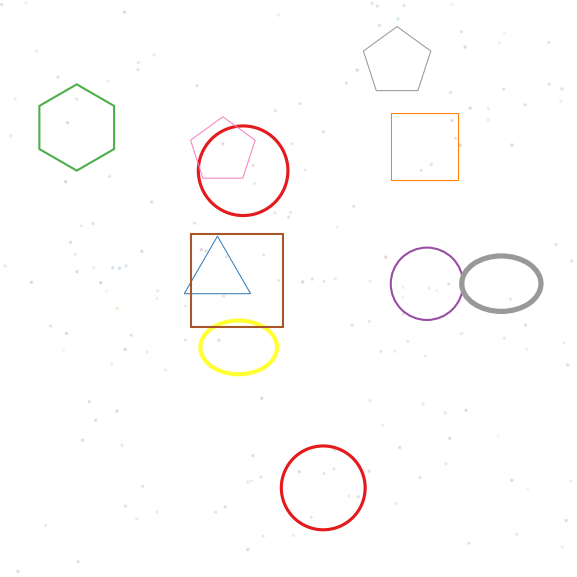[{"shape": "circle", "thickness": 1.5, "radius": 0.36, "center": [0.56, 0.154]}, {"shape": "circle", "thickness": 1.5, "radius": 0.39, "center": [0.421, 0.703]}, {"shape": "triangle", "thickness": 0.5, "radius": 0.33, "center": [0.377, 0.524]}, {"shape": "hexagon", "thickness": 1, "radius": 0.37, "center": [0.133, 0.778]}, {"shape": "circle", "thickness": 1, "radius": 0.31, "center": [0.739, 0.508]}, {"shape": "square", "thickness": 0.5, "radius": 0.29, "center": [0.735, 0.745]}, {"shape": "oval", "thickness": 2, "radius": 0.33, "center": [0.413, 0.398]}, {"shape": "square", "thickness": 1, "radius": 0.4, "center": [0.41, 0.513]}, {"shape": "pentagon", "thickness": 0.5, "radius": 0.29, "center": [0.386, 0.738]}, {"shape": "oval", "thickness": 2.5, "radius": 0.34, "center": [0.868, 0.508]}, {"shape": "pentagon", "thickness": 0.5, "radius": 0.31, "center": [0.688, 0.892]}]